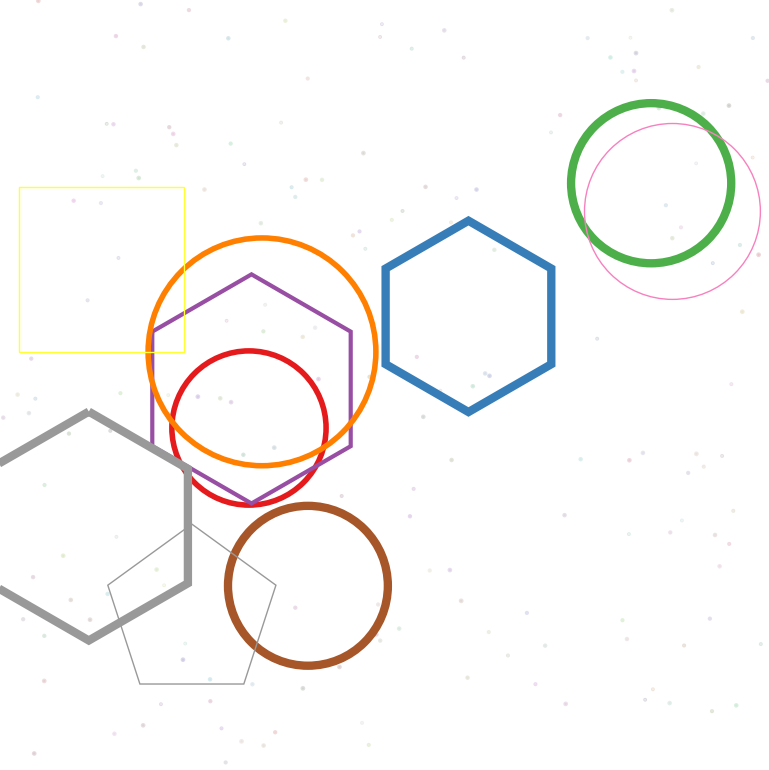[{"shape": "circle", "thickness": 2, "radius": 0.5, "center": [0.323, 0.444]}, {"shape": "hexagon", "thickness": 3, "radius": 0.62, "center": [0.608, 0.589]}, {"shape": "circle", "thickness": 3, "radius": 0.52, "center": [0.846, 0.762]}, {"shape": "hexagon", "thickness": 1.5, "radius": 0.74, "center": [0.327, 0.495]}, {"shape": "circle", "thickness": 2, "radius": 0.74, "center": [0.34, 0.543]}, {"shape": "square", "thickness": 0.5, "radius": 0.54, "center": [0.131, 0.65]}, {"shape": "circle", "thickness": 3, "radius": 0.52, "center": [0.4, 0.239]}, {"shape": "circle", "thickness": 0.5, "radius": 0.57, "center": [0.873, 0.725]}, {"shape": "hexagon", "thickness": 3, "radius": 0.74, "center": [0.115, 0.317]}, {"shape": "pentagon", "thickness": 0.5, "radius": 0.57, "center": [0.249, 0.205]}]